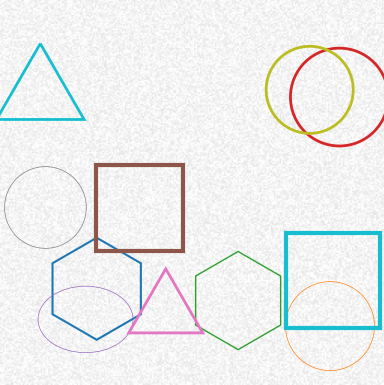[{"shape": "hexagon", "thickness": 1.5, "radius": 0.66, "center": [0.251, 0.25]}, {"shape": "circle", "thickness": 0.5, "radius": 0.58, "center": [0.857, 0.153]}, {"shape": "hexagon", "thickness": 1, "radius": 0.64, "center": [0.619, 0.219]}, {"shape": "circle", "thickness": 2, "radius": 0.64, "center": [0.881, 0.748]}, {"shape": "oval", "thickness": 0.5, "radius": 0.62, "center": [0.222, 0.17]}, {"shape": "square", "thickness": 3, "radius": 0.56, "center": [0.362, 0.46]}, {"shape": "triangle", "thickness": 2, "radius": 0.55, "center": [0.43, 0.191]}, {"shape": "circle", "thickness": 0.5, "radius": 0.53, "center": [0.118, 0.461]}, {"shape": "circle", "thickness": 2, "radius": 0.57, "center": [0.804, 0.767]}, {"shape": "square", "thickness": 3, "radius": 0.61, "center": [0.865, 0.272]}, {"shape": "triangle", "thickness": 2, "radius": 0.66, "center": [0.105, 0.755]}]